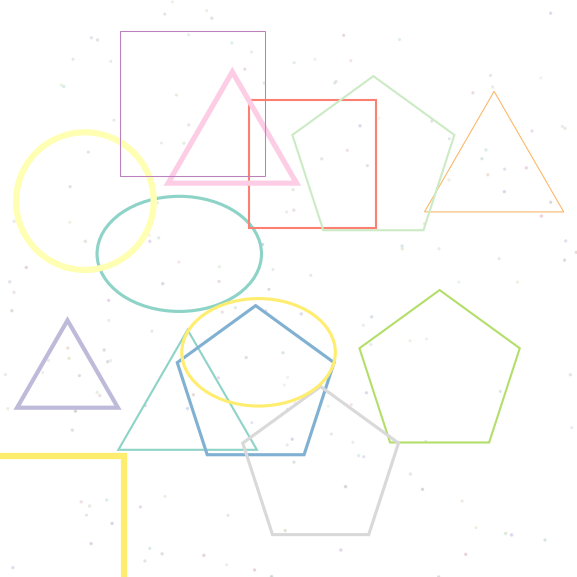[{"shape": "oval", "thickness": 1.5, "radius": 0.71, "center": [0.31, 0.56]}, {"shape": "triangle", "thickness": 1, "radius": 0.69, "center": [0.325, 0.29]}, {"shape": "circle", "thickness": 3, "radius": 0.6, "center": [0.147, 0.651]}, {"shape": "triangle", "thickness": 2, "radius": 0.5, "center": [0.117, 0.344]}, {"shape": "square", "thickness": 1, "radius": 0.55, "center": [0.541, 0.715]}, {"shape": "pentagon", "thickness": 1.5, "radius": 0.71, "center": [0.443, 0.327]}, {"shape": "triangle", "thickness": 0.5, "radius": 0.7, "center": [0.856, 0.702]}, {"shape": "pentagon", "thickness": 1, "radius": 0.73, "center": [0.761, 0.351]}, {"shape": "triangle", "thickness": 2.5, "radius": 0.64, "center": [0.402, 0.746]}, {"shape": "pentagon", "thickness": 1.5, "radius": 0.71, "center": [0.555, 0.188]}, {"shape": "square", "thickness": 0.5, "radius": 0.63, "center": [0.333, 0.82]}, {"shape": "pentagon", "thickness": 1, "radius": 0.74, "center": [0.647, 0.72]}, {"shape": "oval", "thickness": 1.5, "radius": 0.66, "center": [0.448, 0.389]}, {"shape": "square", "thickness": 3, "radius": 0.55, "center": [0.105, 0.1]}]